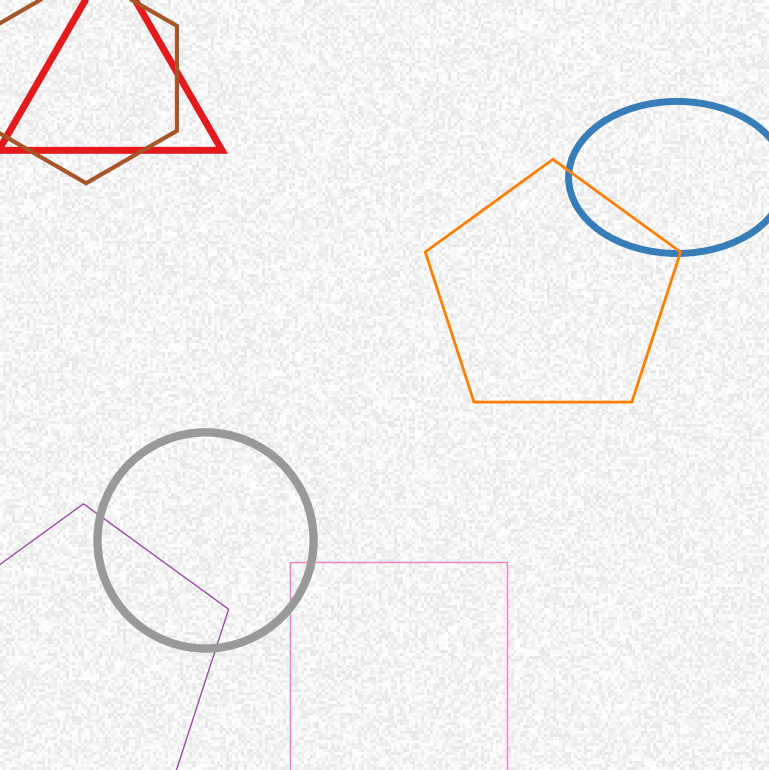[{"shape": "triangle", "thickness": 2.5, "radius": 0.84, "center": [0.143, 0.888]}, {"shape": "oval", "thickness": 2.5, "radius": 0.71, "center": [0.879, 0.77]}, {"shape": "pentagon", "thickness": 0.5, "radius": 0.99, "center": [0.108, 0.148]}, {"shape": "pentagon", "thickness": 1, "radius": 0.87, "center": [0.718, 0.619]}, {"shape": "hexagon", "thickness": 1.5, "radius": 0.68, "center": [0.112, 0.898]}, {"shape": "square", "thickness": 0.5, "radius": 0.71, "center": [0.518, 0.129]}, {"shape": "circle", "thickness": 3, "radius": 0.7, "center": [0.267, 0.298]}]